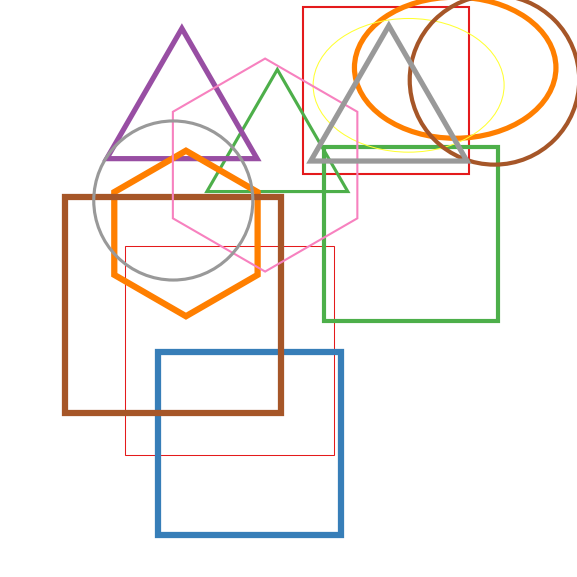[{"shape": "square", "thickness": 0.5, "radius": 0.9, "center": [0.397, 0.392]}, {"shape": "square", "thickness": 1, "radius": 0.72, "center": [0.669, 0.842]}, {"shape": "square", "thickness": 3, "radius": 0.79, "center": [0.432, 0.231]}, {"shape": "triangle", "thickness": 1.5, "radius": 0.7, "center": [0.48, 0.738]}, {"shape": "square", "thickness": 2, "radius": 0.76, "center": [0.712, 0.594]}, {"shape": "triangle", "thickness": 2.5, "radius": 0.75, "center": [0.315, 0.8]}, {"shape": "hexagon", "thickness": 3, "radius": 0.72, "center": [0.322, 0.595]}, {"shape": "oval", "thickness": 2.5, "radius": 0.87, "center": [0.788, 0.882]}, {"shape": "oval", "thickness": 0.5, "radius": 0.83, "center": [0.708, 0.851]}, {"shape": "circle", "thickness": 2, "radius": 0.73, "center": [0.856, 0.861]}, {"shape": "square", "thickness": 3, "radius": 0.93, "center": [0.299, 0.471]}, {"shape": "hexagon", "thickness": 1, "radius": 0.92, "center": [0.459, 0.713]}, {"shape": "circle", "thickness": 1.5, "radius": 0.69, "center": [0.3, 0.652]}, {"shape": "triangle", "thickness": 2.5, "radius": 0.78, "center": [0.673, 0.798]}]